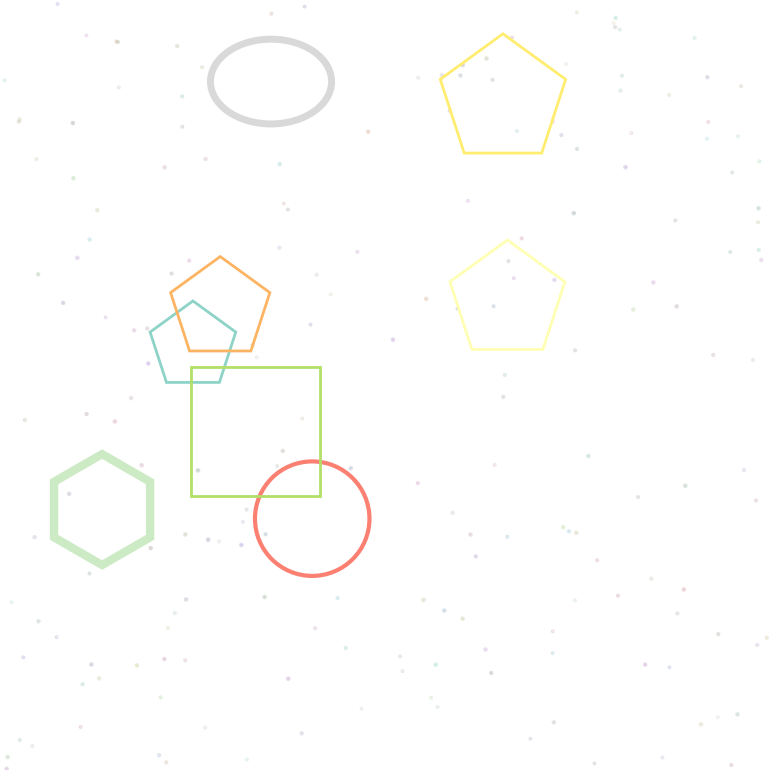[{"shape": "pentagon", "thickness": 1, "radius": 0.29, "center": [0.251, 0.551]}, {"shape": "pentagon", "thickness": 1, "radius": 0.39, "center": [0.659, 0.61]}, {"shape": "circle", "thickness": 1.5, "radius": 0.37, "center": [0.405, 0.326]}, {"shape": "pentagon", "thickness": 1, "radius": 0.34, "center": [0.286, 0.599]}, {"shape": "square", "thickness": 1, "radius": 0.42, "center": [0.332, 0.44]}, {"shape": "oval", "thickness": 2.5, "radius": 0.39, "center": [0.352, 0.894]}, {"shape": "hexagon", "thickness": 3, "radius": 0.36, "center": [0.133, 0.338]}, {"shape": "pentagon", "thickness": 1, "radius": 0.43, "center": [0.653, 0.87]}]